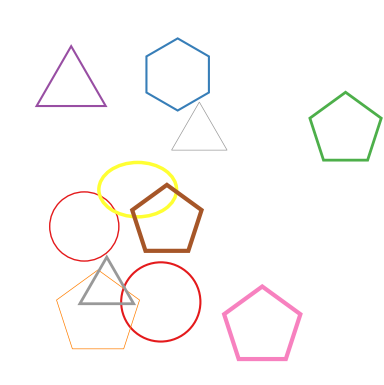[{"shape": "circle", "thickness": 1, "radius": 0.45, "center": [0.219, 0.412]}, {"shape": "circle", "thickness": 1.5, "radius": 0.51, "center": [0.418, 0.216]}, {"shape": "hexagon", "thickness": 1.5, "radius": 0.47, "center": [0.461, 0.807]}, {"shape": "pentagon", "thickness": 2, "radius": 0.49, "center": [0.898, 0.663]}, {"shape": "triangle", "thickness": 1.5, "radius": 0.52, "center": [0.185, 0.776]}, {"shape": "pentagon", "thickness": 0.5, "radius": 0.57, "center": [0.255, 0.186]}, {"shape": "oval", "thickness": 2.5, "radius": 0.5, "center": [0.358, 0.507]}, {"shape": "pentagon", "thickness": 3, "radius": 0.47, "center": [0.433, 0.425]}, {"shape": "pentagon", "thickness": 3, "radius": 0.52, "center": [0.681, 0.152]}, {"shape": "triangle", "thickness": 2, "radius": 0.4, "center": [0.277, 0.251]}, {"shape": "triangle", "thickness": 0.5, "radius": 0.42, "center": [0.518, 0.652]}]